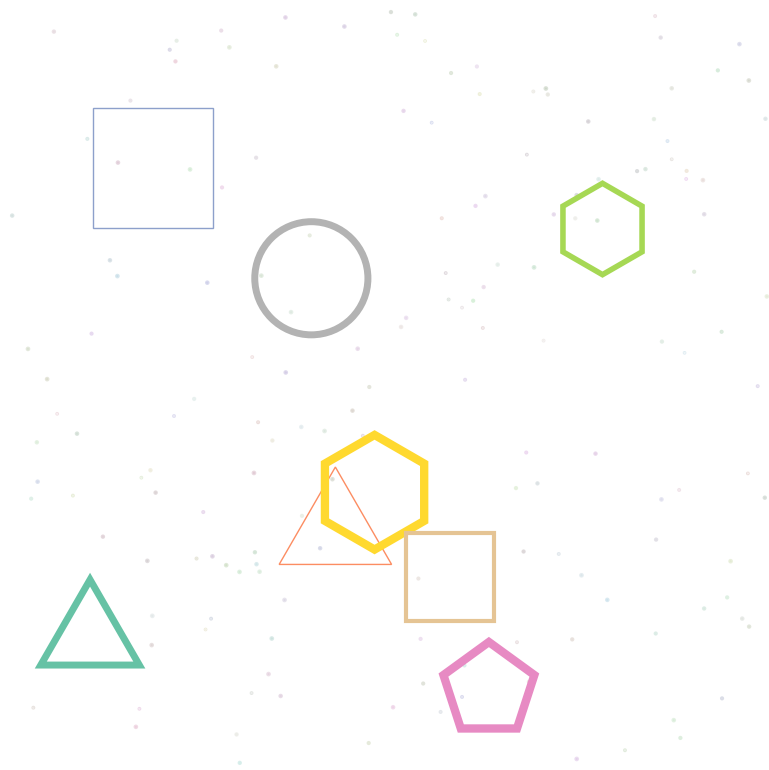[{"shape": "triangle", "thickness": 2.5, "radius": 0.37, "center": [0.117, 0.173]}, {"shape": "triangle", "thickness": 0.5, "radius": 0.42, "center": [0.436, 0.309]}, {"shape": "square", "thickness": 0.5, "radius": 0.39, "center": [0.198, 0.781]}, {"shape": "pentagon", "thickness": 3, "radius": 0.31, "center": [0.635, 0.104]}, {"shape": "hexagon", "thickness": 2, "radius": 0.3, "center": [0.782, 0.703]}, {"shape": "hexagon", "thickness": 3, "radius": 0.37, "center": [0.486, 0.361]}, {"shape": "square", "thickness": 1.5, "radius": 0.29, "center": [0.584, 0.251]}, {"shape": "circle", "thickness": 2.5, "radius": 0.37, "center": [0.404, 0.639]}]